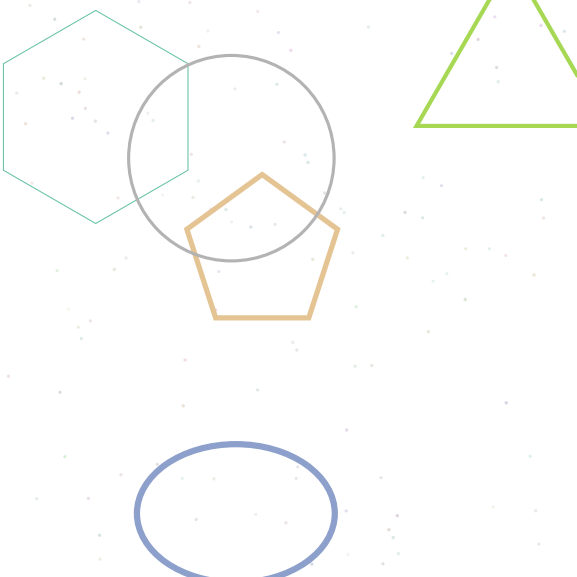[{"shape": "hexagon", "thickness": 0.5, "radius": 0.92, "center": [0.166, 0.797]}, {"shape": "oval", "thickness": 3, "radius": 0.86, "center": [0.408, 0.11]}, {"shape": "triangle", "thickness": 2, "radius": 0.95, "center": [0.886, 0.876]}, {"shape": "pentagon", "thickness": 2.5, "radius": 0.69, "center": [0.454, 0.56]}, {"shape": "circle", "thickness": 1.5, "radius": 0.89, "center": [0.401, 0.725]}]